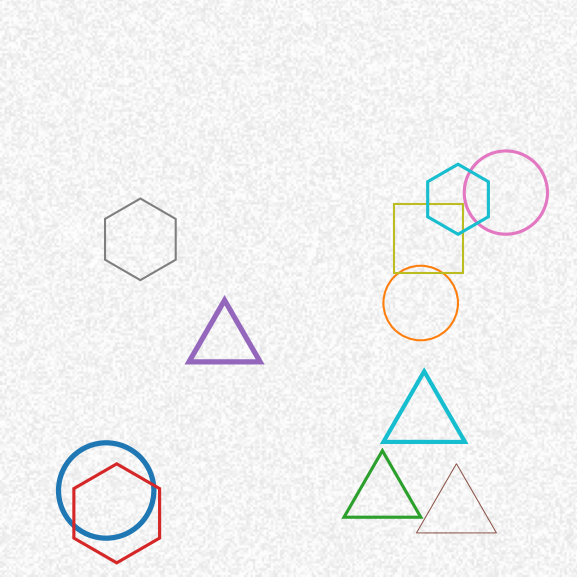[{"shape": "circle", "thickness": 2.5, "radius": 0.41, "center": [0.184, 0.15]}, {"shape": "circle", "thickness": 1, "radius": 0.32, "center": [0.728, 0.474]}, {"shape": "triangle", "thickness": 1.5, "radius": 0.38, "center": [0.662, 0.142]}, {"shape": "hexagon", "thickness": 1.5, "radius": 0.43, "center": [0.202, 0.11]}, {"shape": "triangle", "thickness": 2.5, "radius": 0.36, "center": [0.389, 0.408]}, {"shape": "triangle", "thickness": 0.5, "radius": 0.4, "center": [0.79, 0.116]}, {"shape": "circle", "thickness": 1.5, "radius": 0.36, "center": [0.876, 0.666]}, {"shape": "hexagon", "thickness": 1, "radius": 0.35, "center": [0.243, 0.585]}, {"shape": "square", "thickness": 1, "radius": 0.3, "center": [0.743, 0.586]}, {"shape": "triangle", "thickness": 2, "radius": 0.41, "center": [0.735, 0.275]}, {"shape": "hexagon", "thickness": 1.5, "radius": 0.3, "center": [0.793, 0.654]}]